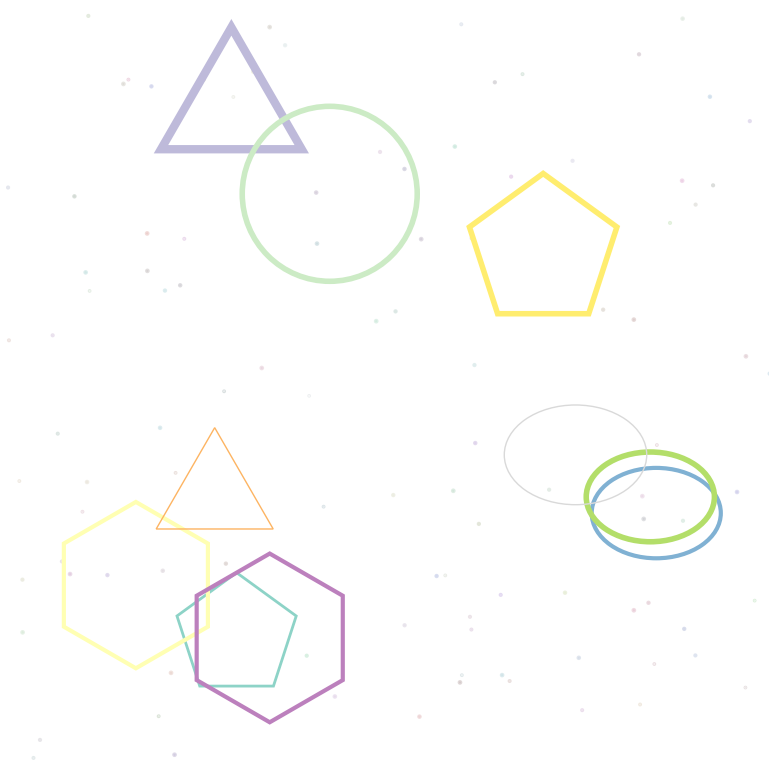[{"shape": "pentagon", "thickness": 1, "radius": 0.41, "center": [0.307, 0.175]}, {"shape": "hexagon", "thickness": 1.5, "radius": 0.54, "center": [0.176, 0.24]}, {"shape": "triangle", "thickness": 3, "radius": 0.53, "center": [0.3, 0.859]}, {"shape": "oval", "thickness": 1.5, "radius": 0.42, "center": [0.852, 0.334]}, {"shape": "triangle", "thickness": 0.5, "radius": 0.44, "center": [0.279, 0.357]}, {"shape": "oval", "thickness": 2, "radius": 0.42, "center": [0.845, 0.355]}, {"shape": "oval", "thickness": 0.5, "radius": 0.46, "center": [0.747, 0.409]}, {"shape": "hexagon", "thickness": 1.5, "radius": 0.55, "center": [0.35, 0.172]}, {"shape": "circle", "thickness": 2, "radius": 0.57, "center": [0.428, 0.748]}, {"shape": "pentagon", "thickness": 2, "radius": 0.5, "center": [0.705, 0.674]}]